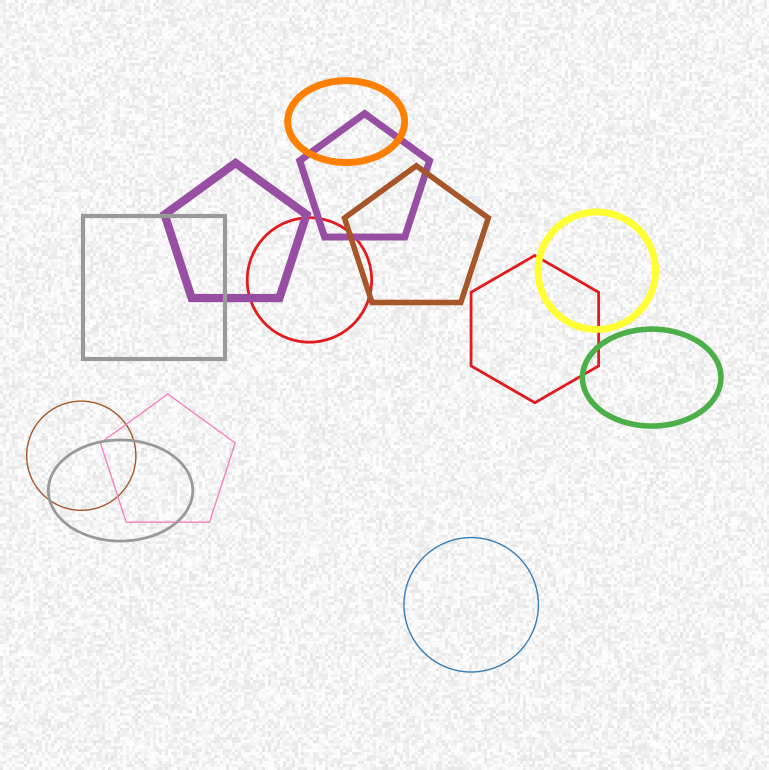[{"shape": "hexagon", "thickness": 1, "radius": 0.48, "center": [0.695, 0.573]}, {"shape": "circle", "thickness": 1, "radius": 0.4, "center": [0.402, 0.636]}, {"shape": "circle", "thickness": 0.5, "radius": 0.44, "center": [0.612, 0.215]}, {"shape": "oval", "thickness": 2, "radius": 0.45, "center": [0.846, 0.51]}, {"shape": "pentagon", "thickness": 2.5, "radius": 0.44, "center": [0.474, 0.764]}, {"shape": "pentagon", "thickness": 3, "radius": 0.48, "center": [0.306, 0.691]}, {"shape": "oval", "thickness": 2.5, "radius": 0.38, "center": [0.45, 0.842]}, {"shape": "circle", "thickness": 2.5, "radius": 0.38, "center": [0.775, 0.648]}, {"shape": "circle", "thickness": 0.5, "radius": 0.35, "center": [0.106, 0.408]}, {"shape": "pentagon", "thickness": 2, "radius": 0.49, "center": [0.541, 0.687]}, {"shape": "pentagon", "thickness": 0.5, "radius": 0.46, "center": [0.218, 0.396]}, {"shape": "square", "thickness": 1.5, "radius": 0.46, "center": [0.2, 0.627]}, {"shape": "oval", "thickness": 1, "radius": 0.47, "center": [0.157, 0.363]}]